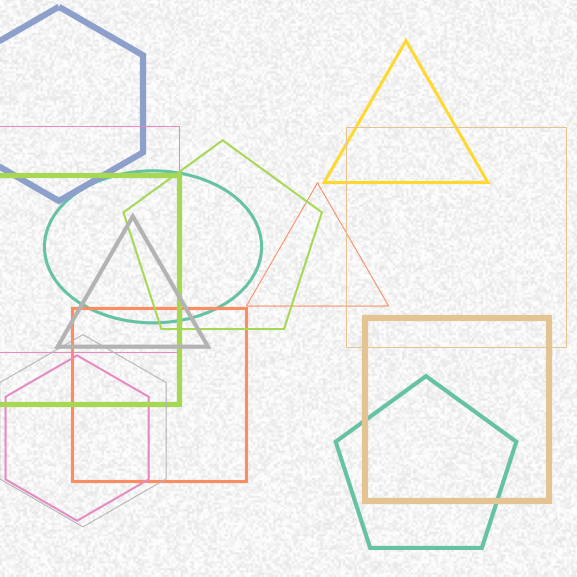[{"shape": "pentagon", "thickness": 2, "radius": 0.82, "center": [0.738, 0.183]}, {"shape": "oval", "thickness": 1.5, "radius": 0.94, "center": [0.265, 0.572]}, {"shape": "square", "thickness": 1.5, "radius": 0.75, "center": [0.275, 0.316]}, {"shape": "triangle", "thickness": 0.5, "radius": 0.71, "center": [0.55, 0.54]}, {"shape": "hexagon", "thickness": 3, "radius": 0.84, "center": [0.102, 0.819]}, {"shape": "square", "thickness": 0.5, "radius": 0.98, "center": [0.114, 0.585]}, {"shape": "hexagon", "thickness": 1, "radius": 0.72, "center": [0.134, 0.241]}, {"shape": "pentagon", "thickness": 1, "radius": 0.9, "center": [0.386, 0.576]}, {"shape": "square", "thickness": 2.5, "radius": 0.99, "center": [0.112, 0.498]}, {"shape": "triangle", "thickness": 1.5, "radius": 0.82, "center": [0.703, 0.765]}, {"shape": "square", "thickness": 0.5, "radius": 0.95, "center": [0.79, 0.589]}, {"shape": "square", "thickness": 3, "radius": 0.79, "center": [0.791, 0.29]}, {"shape": "hexagon", "thickness": 0.5, "radius": 0.83, "center": [0.144, 0.253]}, {"shape": "triangle", "thickness": 2, "radius": 0.75, "center": [0.23, 0.474]}]